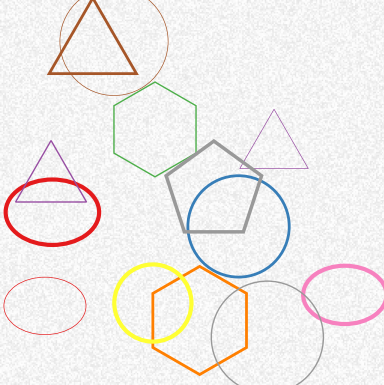[{"shape": "oval", "thickness": 3, "radius": 0.61, "center": [0.136, 0.449]}, {"shape": "oval", "thickness": 0.5, "radius": 0.53, "center": [0.117, 0.205]}, {"shape": "circle", "thickness": 2, "radius": 0.66, "center": [0.62, 0.412]}, {"shape": "hexagon", "thickness": 1, "radius": 0.62, "center": [0.403, 0.664]}, {"shape": "triangle", "thickness": 0.5, "radius": 0.51, "center": [0.712, 0.613]}, {"shape": "triangle", "thickness": 1, "radius": 0.53, "center": [0.133, 0.529]}, {"shape": "hexagon", "thickness": 2, "radius": 0.7, "center": [0.519, 0.168]}, {"shape": "circle", "thickness": 3, "radius": 0.5, "center": [0.397, 0.213]}, {"shape": "circle", "thickness": 0.5, "radius": 0.7, "center": [0.296, 0.892]}, {"shape": "triangle", "thickness": 2, "radius": 0.65, "center": [0.241, 0.874]}, {"shape": "oval", "thickness": 3, "radius": 0.54, "center": [0.896, 0.234]}, {"shape": "circle", "thickness": 1, "radius": 0.73, "center": [0.694, 0.124]}, {"shape": "pentagon", "thickness": 2.5, "radius": 0.65, "center": [0.556, 0.503]}]